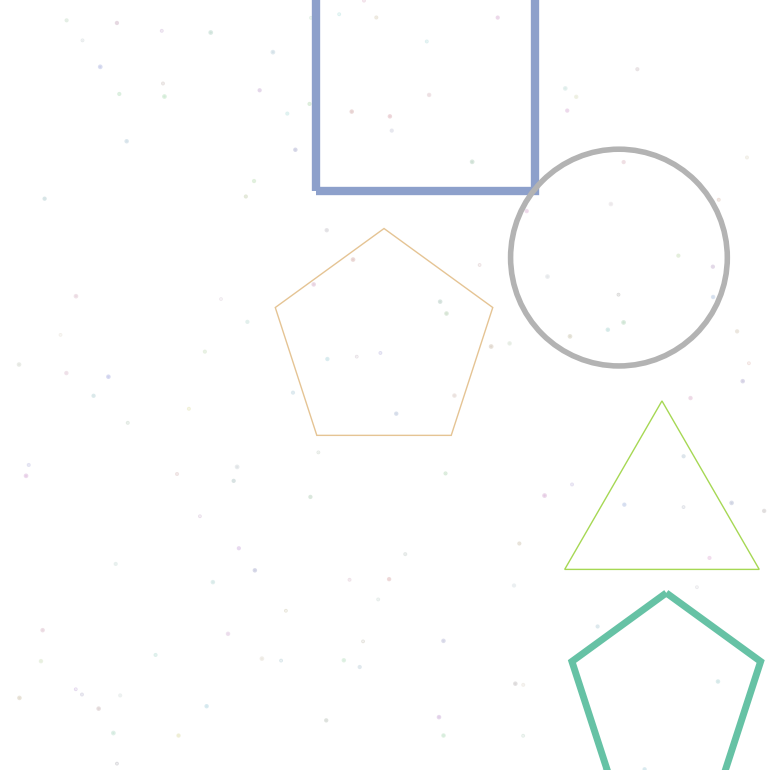[{"shape": "pentagon", "thickness": 2.5, "radius": 0.64, "center": [0.865, 0.101]}, {"shape": "square", "thickness": 3, "radius": 0.71, "center": [0.553, 0.894]}, {"shape": "triangle", "thickness": 0.5, "radius": 0.73, "center": [0.86, 0.333]}, {"shape": "pentagon", "thickness": 0.5, "radius": 0.74, "center": [0.499, 0.555]}, {"shape": "circle", "thickness": 2, "radius": 0.7, "center": [0.804, 0.665]}]